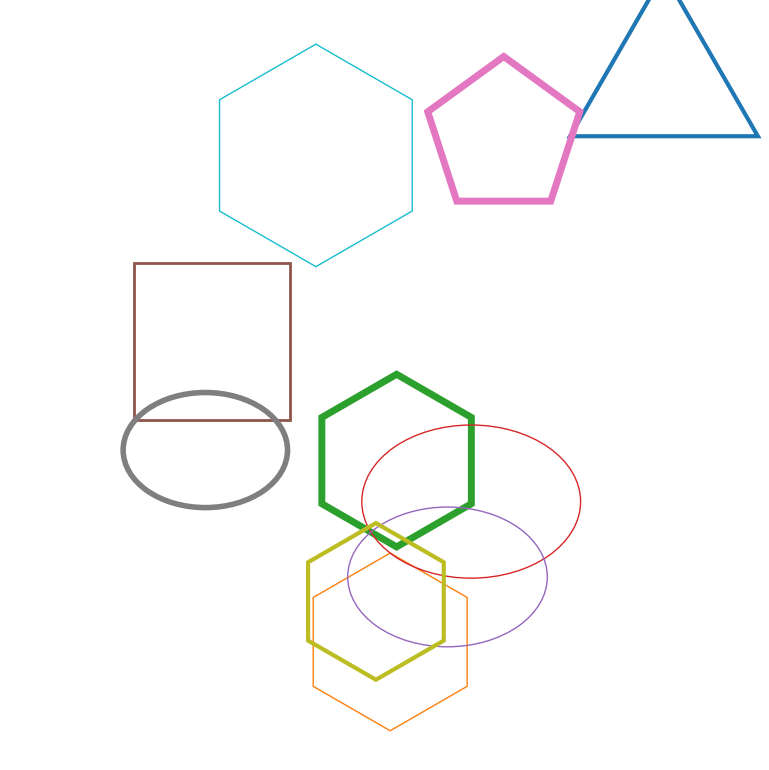[{"shape": "triangle", "thickness": 1.5, "radius": 0.7, "center": [0.862, 0.894]}, {"shape": "hexagon", "thickness": 0.5, "radius": 0.58, "center": [0.507, 0.166]}, {"shape": "hexagon", "thickness": 2.5, "radius": 0.56, "center": [0.515, 0.402]}, {"shape": "oval", "thickness": 0.5, "radius": 0.71, "center": [0.612, 0.349]}, {"shape": "oval", "thickness": 0.5, "radius": 0.65, "center": [0.581, 0.251]}, {"shape": "square", "thickness": 1, "radius": 0.51, "center": [0.275, 0.556]}, {"shape": "pentagon", "thickness": 2.5, "radius": 0.52, "center": [0.654, 0.823]}, {"shape": "oval", "thickness": 2, "radius": 0.53, "center": [0.267, 0.416]}, {"shape": "hexagon", "thickness": 1.5, "radius": 0.51, "center": [0.488, 0.219]}, {"shape": "hexagon", "thickness": 0.5, "radius": 0.72, "center": [0.41, 0.798]}]